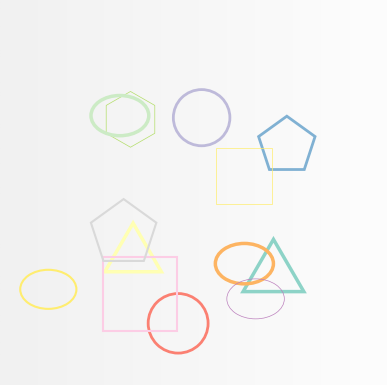[{"shape": "triangle", "thickness": 2.5, "radius": 0.45, "center": [0.706, 0.288]}, {"shape": "triangle", "thickness": 2.5, "radius": 0.42, "center": [0.343, 0.336]}, {"shape": "circle", "thickness": 2, "radius": 0.36, "center": [0.52, 0.694]}, {"shape": "circle", "thickness": 2, "radius": 0.39, "center": [0.46, 0.16]}, {"shape": "pentagon", "thickness": 2, "radius": 0.38, "center": [0.74, 0.622]}, {"shape": "oval", "thickness": 2.5, "radius": 0.37, "center": [0.631, 0.315]}, {"shape": "hexagon", "thickness": 0.5, "radius": 0.36, "center": [0.337, 0.69]}, {"shape": "square", "thickness": 1.5, "radius": 0.48, "center": [0.361, 0.237]}, {"shape": "pentagon", "thickness": 1.5, "radius": 0.44, "center": [0.319, 0.394]}, {"shape": "oval", "thickness": 0.5, "radius": 0.37, "center": [0.66, 0.224]}, {"shape": "oval", "thickness": 2.5, "radius": 0.37, "center": [0.309, 0.7]}, {"shape": "square", "thickness": 0.5, "radius": 0.36, "center": [0.629, 0.542]}, {"shape": "oval", "thickness": 1.5, "radius": 0.36, "center": [0.125, 0.248]}]